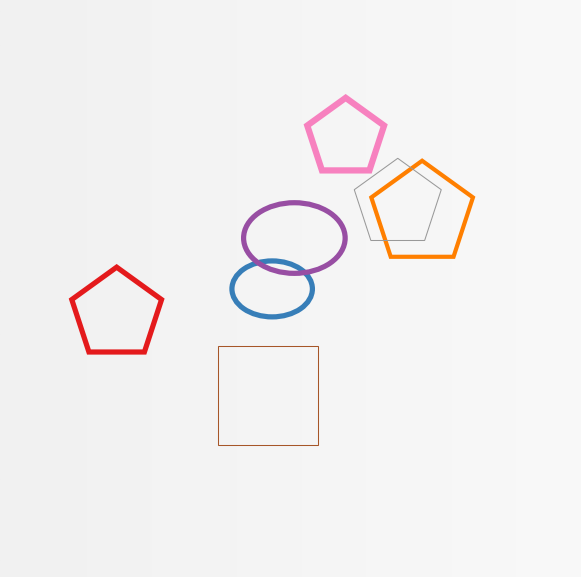[{"shape": "pentagon", "thickness": 2.5, "radius": 0.41, "center": [0.201, 0.455]}, {"shape": "oval", "thickness": 2.5, "radius": 0.35, "center": [0.468, 0.499]}, {"shape": "oval", "thickness": 2.5, "radius": 0.44, "center": [0.506, 0.587]}, {"shape": "pentagon", "thickness": 2, "radius": 0.46, "center": [0.726, 0.629]}, {"shape": "square", "thickness": 0.5, "radius": 0.43, "center": [0.462, 0.314]}, {"shape": "pentagon", "thickness": 3, "radius": 0.35, "center": [0.595, 0.76]}, {"shape": "pentagon", "thickness": 0.5, "radius": 0.39, "center": [0.684, 0.646]}]